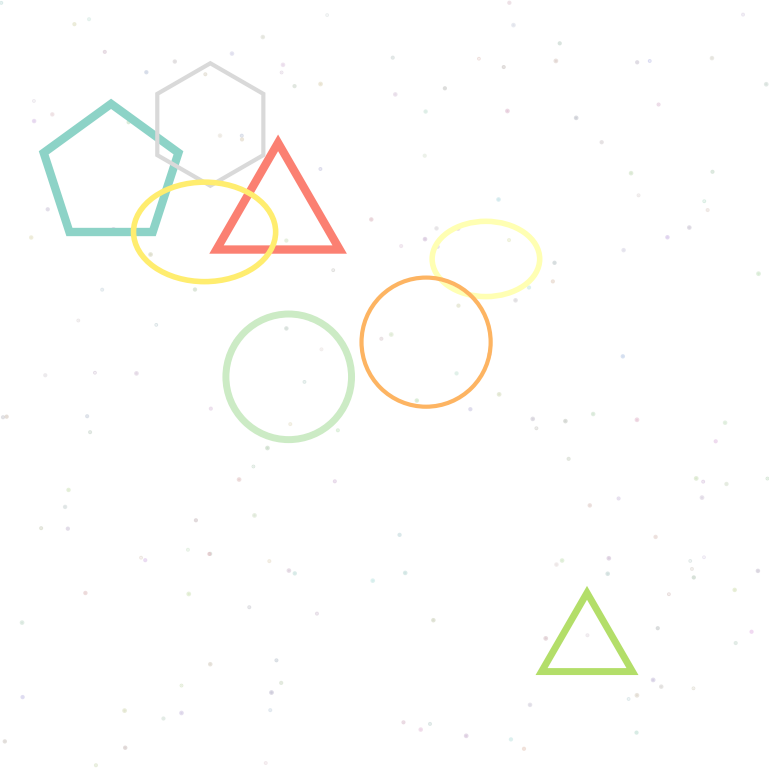[{"shape": "pentagon", "thickness": 3, "radius": 0.46, "center": [0.144, 0.773]}, {"shape": "oval", "thickness": 2, "radius": 0.35, "center": [0.631, 0.664]}, {"shape": "triangle", "thickness": 3, "radius": 0.46, "center": [0.361, 0.722]}, {"shape": "circle", "thickness": 1.5, "radius": 0.42, "center": [0.553, 0.556]}, {"shape": "triangle", "thickness": 2.5, "radius": 0.34, "center": [0.762, 0.162]}, {"shape": "hexagon", "thickness": 1.5, "radius": 0.4, "center": [0.273, 0.838]}, {"shape": "circle", "thickness": 2.5, "radius": 0.41, "center": [0.375, 0.511]}, {"shape": "oval", "thickness": 2, "radius": 0.46, "center": [0.266, 0.699]}]